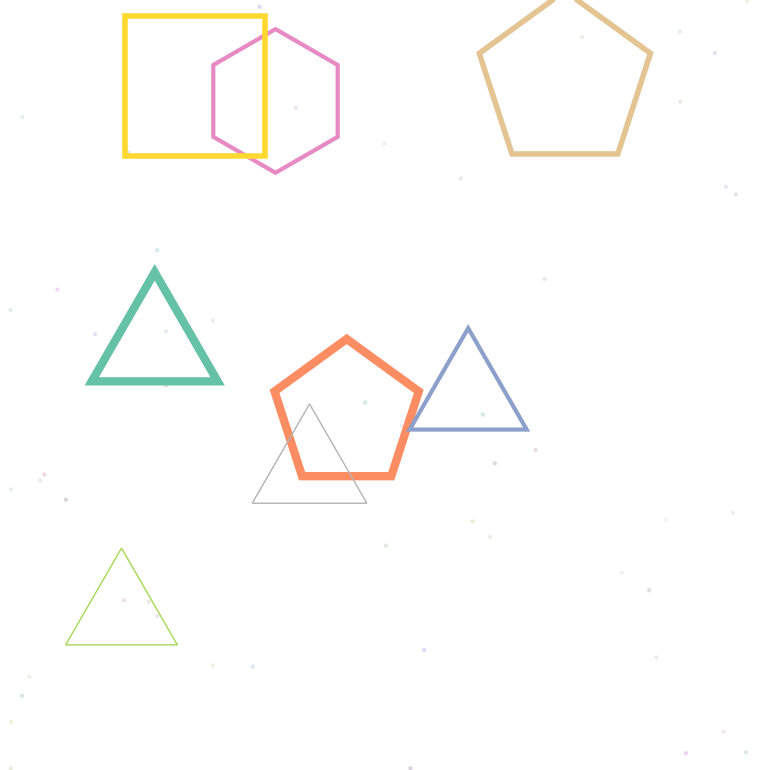[{"shape": "triangle", "thickness": 3, "radius": 0.47, "center": [0.201, 0.552]}, {"shape": "pentagon", "thickness": 3, "radius": 0.49, "center": [0.45, 0.461]}, {"shape": "triangle", "thickness": 1.5, "radius": 0.44, "center": [0.608, 0.486]}, {"shape": "hexagon", "thickness": 1.5, "radius": 0.47, "center": [0.358, 0.869]}, {"shape": "triangle", "thickness": 0.5, "radius": 0.42, "center": [0.158, 0.204]}, {"shape": "square", "thickness": 2, "radius": 0.45, "center": [0.253, 0.889]}, {"shape": "pentagon", "thickness": 2, "radius": 0.58, "center": [0.734, 0.895]}, {"shape": "triangle", "thickness": 0.5, "radius": 0.43, "center": [0.402, 0.389]}]